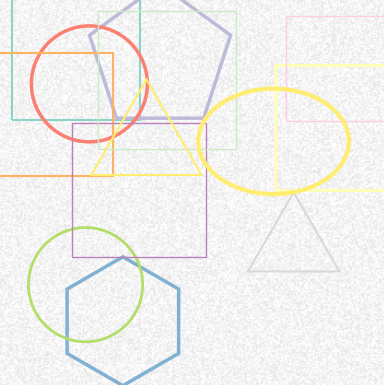[{"shape": "square", "thickness": 1.5, "radius": 0.84, "center": [0.197, 0.856]}, {"shape": "square", "thickness": 2, "radius": 0.81, "center": [0.878, 0.669]}, {"shape": "pentagon", "thickness": 2.5, "radius": 0.96, "center": [0.416, 0.849]}, {"shape": "circle", "thickness": 2.5, "radius": 0.75, "center": [0.232, 0.782]}, {"shape": "hexagon", "thickness": 2.5, "radius": 0.84, "center": [0.319, 0.166]}, {"shape": "square", "thickness": 1.5, "radius": 0.8, "center": [0.134, 0.702]}, {"shape": "circle", "thickness": 2, "radius": 0.74, "center": [0.222, 0.261]}, {"shape": "square", "thickness": 1, "radius": 0.68, "center": [0.879, 0.822]}, {"shape": "triangle", "thickness": 1.5, "radius": 0.68, "center": [0.763, 0.363]}, {"shape": "square", "thickness": 1, "radius": 0.87, "center": [0.361, 0.507]}, {"shape": "square", "thickness": 1, "radius": 0.9, "center": [0.433, 0.792]}, {"shape": "oval", "thickness": 3, "radius": 0.98, "center": [0.711, 0.633]}, {"shape": "triangle", "thickness": 1.5, "radius": 0.83, "center": [0.38, 0.628]}]